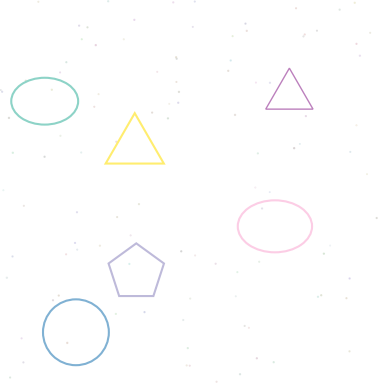[{"shape": "oval", "thickness": 1.5, "radius": 0.43, "center": [0.116, 0.737]}, {"shape": "pentagon", "thickness": 1.5, "radius": 0.38, "center": [0.354, 0.292]}, {"shape": "circle", "thickness": 1.5, "radius": 0.43, "center": [0.197, 0.137]}, {"shape": "oval", "thickness": 1.5, "radius": 0.48, "center": [0.714, 0.412]}, {"shape": "triangle", "thickness": 1, "radius": 0.35, "center": [0.752, 0.752]}, {"shape": "triangle", "thickness": 1.5, "radius": 0.44, "center": [0.35, 0.619]}]